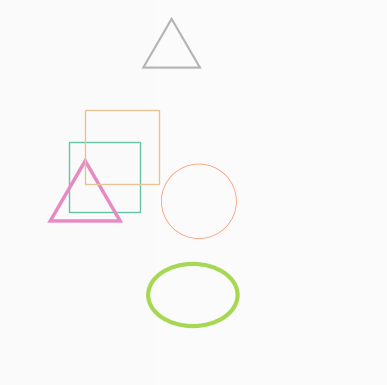[{"shape": "square", "thickness": 1, "radius": 0.46, "center": [0.269, 0.54]}, {"shape": "circle", "thickness": 0.5, "radius": 0.48, "center": [0.513, 0.477]}, {"shape": "triangle", "thickness": 2.5, "radius": 0.52, "center": [0.22, 0.478]}, {"shape": "oval", "thickness": 3, "radius": 0.58, "center": [0.498, 0.234]}, {"shape": "square", "thickness": 1, "radius": 0.48, "center": [0.315, 0.618]}, {"shape": "triangle", "thickness": 1.5, "radius": 0.42, "center": [0.443, 0.867]}]